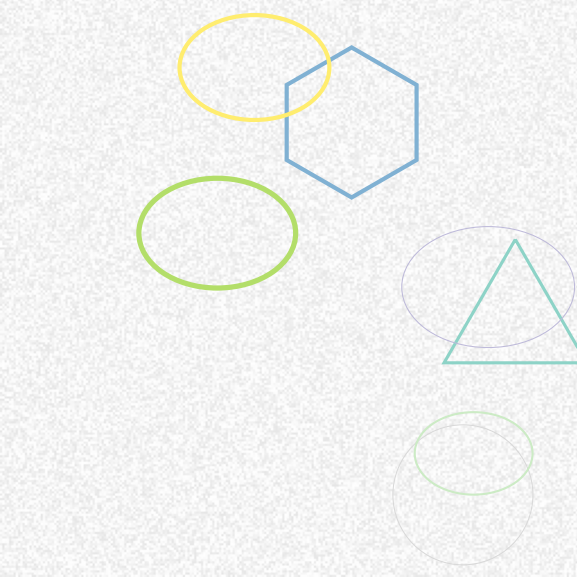[{"shape": "triangle", "thickness": 1.5, "radius": 0.71, "center": [0.892, 0.442]}, {"shape": "oval", "thickness": 0.5, "radius": 0.75, "center": [0.845, 0.502]}, {"shape": "hexagon", "thickness": 2, "radius": 0.65, "center": [0.609, 0.787]}, {"shape": "oval", "thickness": 2.5, "radius": 0.68, "center": [0.376, 0.595]}, {"shape": "circle", "thickness": 0.5, "radius": 0.61, "center": [0.802, 0.142]}, {"shape": "oval", "thickness": 1, "radius": 0.51, "center": [0.82, 0.214]}, {"shape": "oval", "thickness": 2, "radius": 0.65, "center": [0.441, 0.882]}]